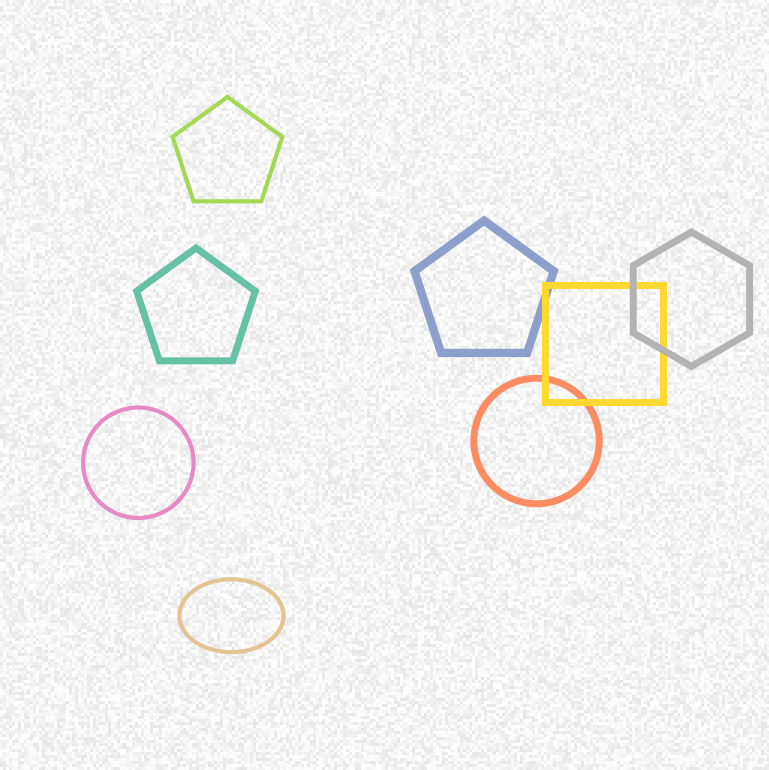[{"shape": "pentagon", "thickness": 2.5, "radius": 0.41, "center": [0.255, 0.597]}, {"shape": "circle", "thickness": 2.5, "radius": 0.41, "center": [0.697, 0.427]}, {"shape": "pentagon", "thickness": 3, "radius": 0.48, "center": [0.629, 0.618]}, {"shape": "circle", "thickness": 1.5, "radius": 0.36, "center": [0.18, 0.399]}, {"shape": "pentagon", "thickness": 1.5, "radius": 0.37, "center": [0.295, 0.799]}, {"shape": "square", "thickness": 2.5, "radius": 0.38, "center": [0.784, 0.554]}, {"shape": "oval", "thickness": 1.5, "radius": 0.34, "center": [0.301, 0.2]}, {"shape": "hexagon", "thickness": 2.5, "radius": 0.44, "center": [0.898, 0.611]}]